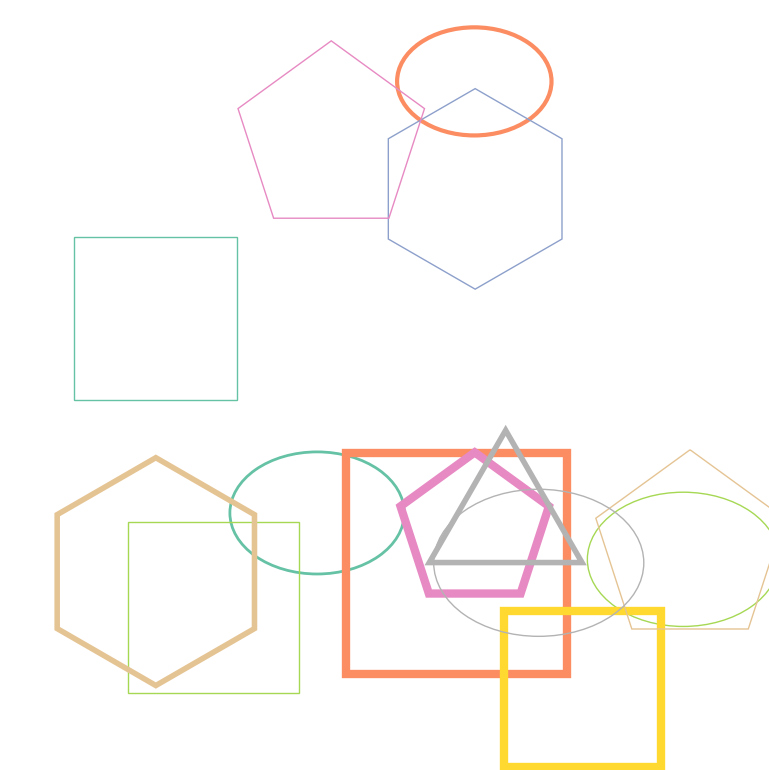[{"shape": "oval", "thickness": 1, "radius": 0.57, "center": [0.412, 0.334]}, {"shape": "square", "thickness": 0.5, "radius": 0.53, "center": [0.202, 0.586]}, {"shape": "square", "thickness": 3, "radius": 0.72, "center": [0.593, 0.268]}, {"shape": "oval", "thickness": 1.5, "radius": 0.5, "center": [0.616, 0.894]}, {"shape": "hexagon", "thickness": 0.5, "radius": 0.65, "center": [0.617, 0.755]}, {"shape": "pentagon", "thickness": 3, "radius": 0.51, "center": [0.617, 0.311]}, {"shape": "pentagon", "thickness": 0.5, "radius": 0.64, "center": [0.43, 0.82]}, {"shape": "square", "thickness": 0.5, "radius": 0.55, "center": [0.277, 0.211]}, {"shape": "oval", "thickness": 0.5, "radius": 0.62, "center": [0.887, 0.274]}, {"shape": "square", "thickness": 3, "radius": 0.51, "center": [0.757, 0.105]}, {"shape": "pentagon", "thickness": 0.5, "radius": 0.64, "center": [0.896, 0.287]}, {"shape": "hexagon", "thickness": 2, "radius": 0.74, "center": [0.202, 0.258]}, {"shape": "triangle", "thickness": 2, "radius": 0.57, "center": [0.657, 0.327]}, {"shape": "oval", "thickness": 0.5, "radius": 0.68, "center": [0.7, 0.269]}]